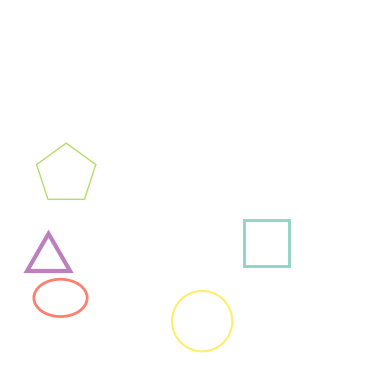[{"shape": "square", "thickness": 2, "radius": 0.29, "center": [0.693, 0.369]}, {"shape": "oval", "thickness": 2, "radius": 0.35, "center": [0.157, 0.226]}, {"shape": "pentagon", "thickness": 1, "radius": 0.4, "center": [0.172, 0.548]}, {"shape": "triangle", "thickness": 3, "radius": 0.32, "center": [0.126, 0.328]}, {"shape": "circle", "thickness": 1.5, "radius": 0.39, "center": [0.525, 0.166]}]